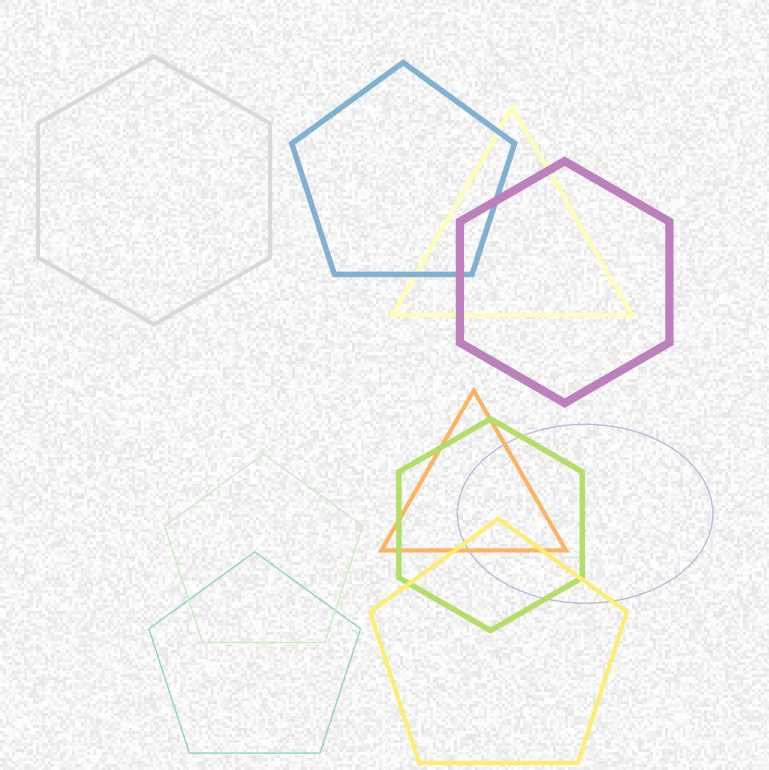[{"shape": "pentagon", "thickness": 0.5, "radius": 0.72, "center": [0.331, 0.139]}, {"shape": "triangle", "thickness": 1.5, "radius": 0.9, "center": [0.665, 0.681]}, {"shape": "oval", "thickness": 0.5, "radius": 0.83, "center": [0.76, 0.333]}, {"shape": "pentagon", "thickness": 2, "radius": 0.76, "center": [0.524, 0.767]}, {"shape": "triangle", "thickness": 1.5, "radius": 0.69, "center": [0.615, 0.354]}, {"shape": "hexagon", "thickness": 2, "radius": 0.69, "center": [0.637, 0.319]}, {"shape": "hexagon", "thickness": 1.5, "radius": 0.87, "center": [0.2, 0.753]}, {"shape": "hexagon", "thickness": 3, "radius": 0.79, "center": [0.733, 0.634]}, {"shape": "pentagon", "thickness": 0.5, "radius": 0.68, "center": [0.342, 0.275]}, {"shape": "pentagon", "thickness": 1.5, "radius": 0.88, "center": [0.647, 0.151]}]